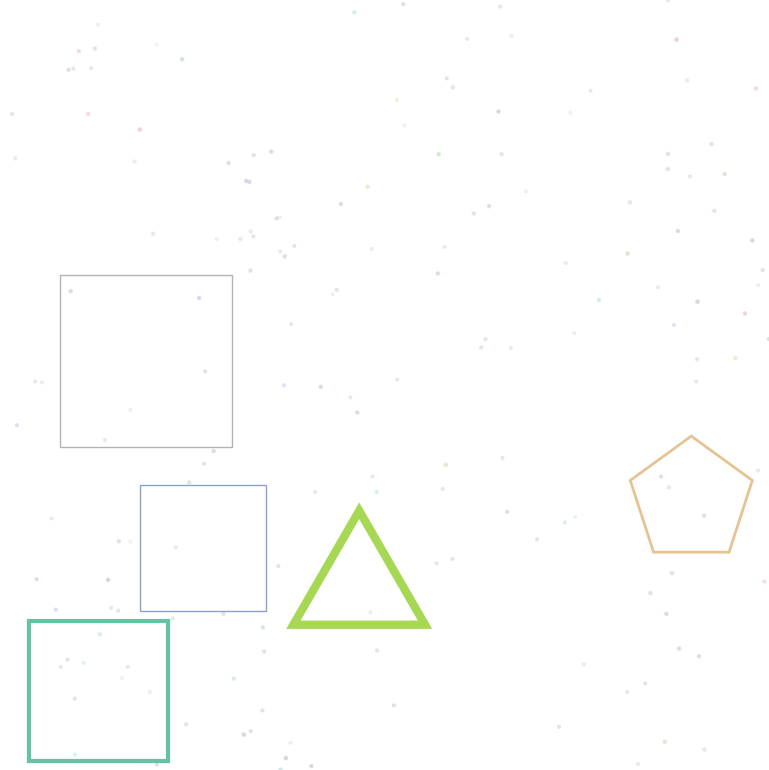[{"shape": "square", "thickness": 1.5, "radius": 0.45, "center": [0.128, 0.103]}, {"shape": "square", "thickness": 0.5, "radius": 0.41, "center": [0.264, 0.288]}, {"shape": "triangle", "thickness": 3, "radius": 0.49, "center": [0.466, 0.238]}, {"shape": "pentagon", "thickness": 1, "radius": 0.42, "center": [0.898, 0.35]}, {"shape": "square", "thickness": 0.5, "radius": 0.56, "center": [0.19, 0.531]}]